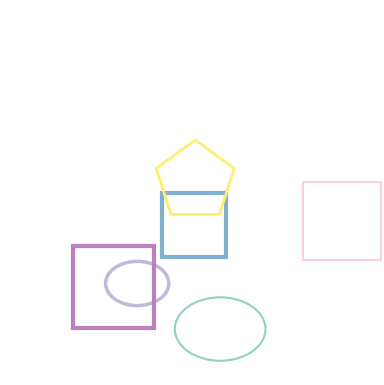[{"shape": "oval", "thickness": 1.5, "radius": 0.59, "center": [0.572, 0.145]}, {"shape": "oval", "thickness": 2.5, "radius": 0.41, "center": [0.356, 0.264]}, {"shape": "square", "thickness": 3, "radius": 0.41, "center": [0.504, 0.416]}, {"shape": "square", "thickness": 1.5, "radius": 0.5, "center": [0.889, 0.425]}, {"shape": "square", "thickness": 3, "radius": 0.53, "center": [0.295, 0.254]}, {"shape": "pentagon", "thickness": 2, "radius": 0.53, "center": [0.507, 0.529]}]